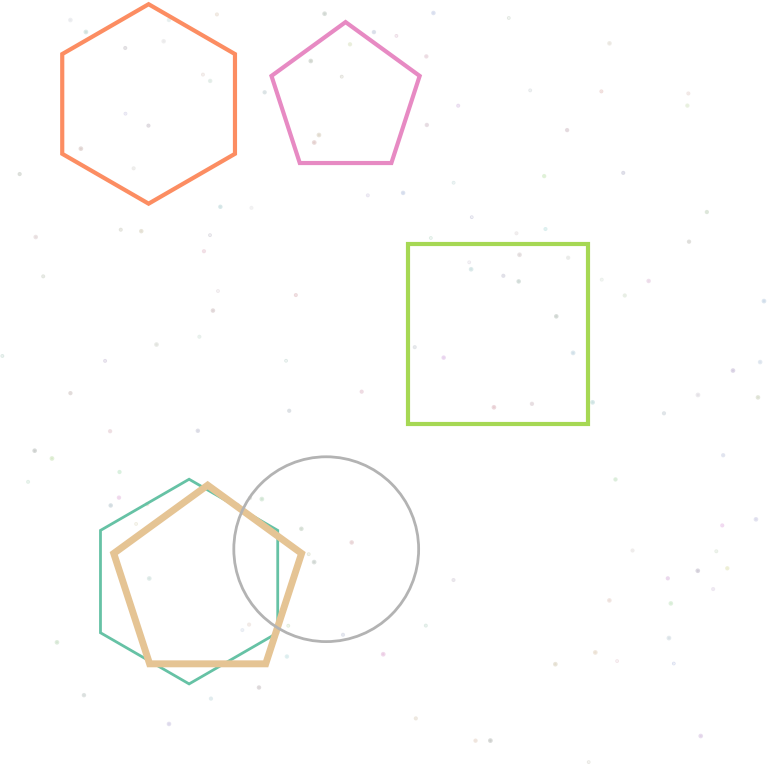[{"shape": "hexagon", "thickness": 1, "radius": 0.66, "center": [0.246, 0.245]}, {"shape": "hexagon", "thickness": 1.5, "radius": 0.65, "center": [0.193, 0.865]}, {"shape": "pentagon", "thickness": 1.5, "radius": 0.51, "center": [0.449, 0.87]}, {"shape": "square", "thickness": 1.5, "radius": 0.59, "center": [0.646, 0.567]}, {"shape": "pentagon", "thickness": 2.5, "radius": 0.64, "center": [0.27, 0.242]}, {"shape": "circle", "thickness": 1, "radius": 0.6, "center": [0.424, 0.287]}]